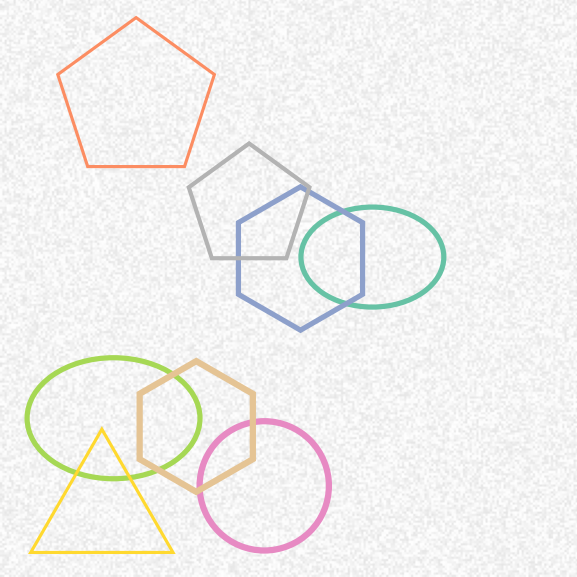[{"shape": "oval", "thickness": 2.5, "radius": 0.62, "center": [0.645, 0.554]}, {"shape": "pentagon", "thickness": 1.5, "radius": 0.71, "center": [0.236, 0.826]}, {"shape": "hexagon", "thickness": 2.5, "radius": 0.62, "center": [0.52, 0.552]}, {"shape": "circle", "thickness": 3, "radius": 0.56, "center": [0.458, 0.158]}, {"shape": "oval", "thickness": 2.5, "radius": 0.75, "center": [0.197, 0.275]}, {"shape": "triangle", "thickness": 1.5, "radius": 0.71, "center": [0.176, 0.114]}, {"shape": "hexagon", "thickness": 3, "radius": 0.57, "center": [0.34, 0.261]}, {"shape": "pentagon", "thickness": 2, "radius": 0.55, "center": [0.431, 0.641]}]